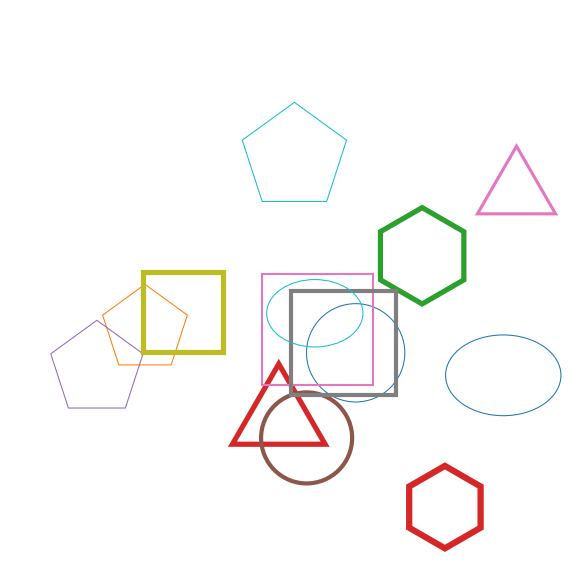[{"shape": "circle", "thickness": 0.5, "radius": 0.43, "center": [0.616, 0.388]}, {"shape": "oval", "thickness": 0.5, "radius": 0.5, "center": [0.871, 0.349]}, {"shape": "pentagon", "thickness": 0.5, "radius": 0.39, "center": [0.251, 0.43]}, {"shape": "hexagon", "thickness": 2.5, "radius": 0.42, "center": [0.731, 0.556]}, {"shape": "triangle", "thickness": 2.5, "radius": 0.46, "center": [0.483, 0.276]}, {"shape": "hexagon", "thickness": 3, "radius": 0.36, "center": [0.77, 0.121]}, {"shape": "pentagon", "thickness": 0.5, "radius": 0.42, "center": [0.168, 0.361]}, {"shape": "circle", "thickness": 2, "radius": 0.39, "center": [0.531, 0.241]}, {"shape": "triangle", "thickness": 1.5, "radius": 0.39, "center": [0.894, 0.668]}, {"shape": "square", "thickness": 1, "radius": 0.48, "center": [0.55, 0.429]}, {"shape": "square", "thickness": 2, "radius": 0.45, "center": [0.595, 0.405]}, {"shape": "square", "thickness": 2.5, "radius": 0.35, "center": [0.317, 0.459]}, {"shape": "pentagon", "thickness": 0.5, "radius": 0.47, "center": [0.51, 0.727]}, {"shape": "oval", "thickness": 0.5, "radius": 0.42, "center": [0.545, 0.457]}]